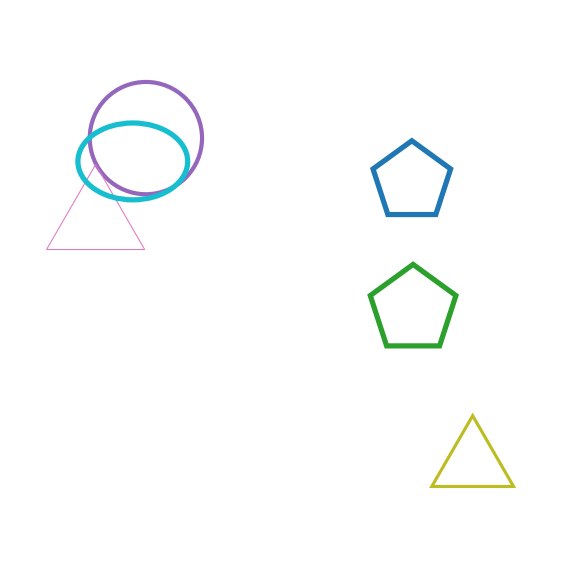[{"shape": "pentagon", "thickness": 2.5, "radius": 0.35, "center": [0.713, 0.685]}, {"shape": "pentagon", "thickness": 2.5, "radius": 0.39, "center": [0.715, 0.463]}, {"shape": "circle", "thickness": 2, "radius": 0.49, "center": [0.253, 0.76]}, {"shape": "triangle", "thickness": 0.5, "radius": 0.49, "center": [0.166, 0.616]}, {"shape": "triangle", "thickness": 1.5, "radius": 0.41, "center": [0.818, 0.198]}, {"shape": "oval", "thickness": 2.5, "radius": 0.48, "center": [0.23, 0.72]}]